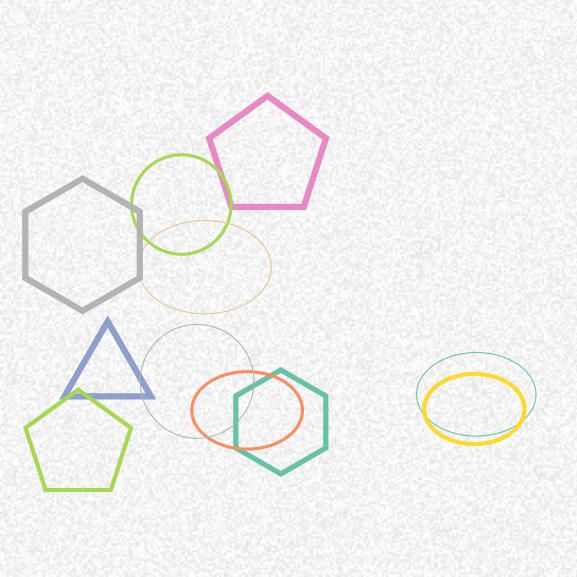[{"shape": "hexagon", "thickness": 2.5, "radius": 0.45, "center": [0.486, 0.268]}, {"shape": "oval", "thickness": 0.5, "radius": 0.52, "center": [0.825, 0.316]}, {"shape": "oval", "thickness": 1.5, "radius": 0.48, "center": [0.428, 0.288]}, {"shape": "triangle", "thickness": 3, "radius": 0.43, "center": [0.186, 0.356]}, {"shape": "pentagon", "thickness": 3, "radius": 0.53, "center": [0.463, 0.727]}, {"shape": "pentagon", "thickness": 2, "radius": 0.48, "center": [0.136, 0.228]}, {"shape": "circle", "thickness": 1.5, "radius": 0.43, "center": [0.314, 0.645]}, {"shape": "oval", "thickness": 2, "radius": 0.43, "center": [0.821, 0.291]}, {"shape": "oval", "thickness": 0.5, "radius": 0.58, "center": [0.354, 0.536]}, {"shape": "hexagon", "thickness": 3, "radius": 0.57, "center": [0.143, 0.575]}, {"shape": "circle", "thickness": 0.5, "radius": 0.49, "center": [0.341, 0.339]}]